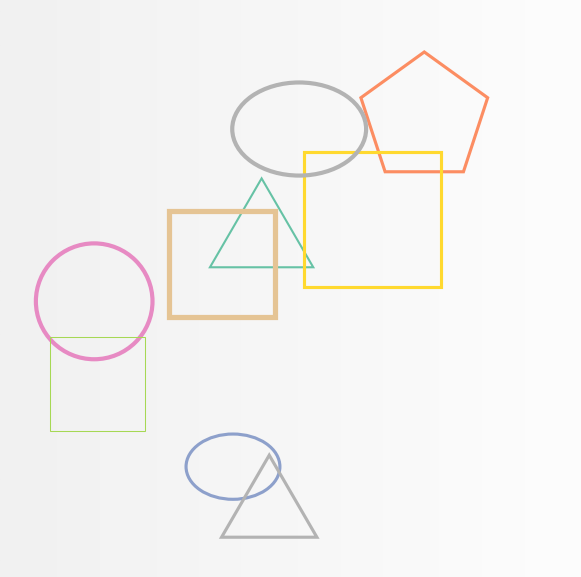[{"shape": "triangle", "thickness": 1, "radius": 0.51, "center": [0.45, 0.588]}, {"shape": "pentagon", "thickness": 1.5, "radius": 0.57, "center": [0.73, 0.794]}, {"shape": "oval", "thickness": 1.5, "radius": 0.4, "center": [0.401, 0.191]}, {"shape": "circle", "thickness": 2, "radius": 0.5, "center": [0.162, 0.477]}, {"shape": "square", "thickness": 0.5, "radius": 0.41, "center": [0.168, 0.335]}, {"shape": "square", "thickness": 1.5, "radius": 0.59, "center": [0.641, 0.619]}, {"shape": "square", "thickness": 2.5, "radius": 0.46, "center": [0.382, 0.542]}, {"shape": "oval", "thickness": 2, "radius": 0.58, "center": [0.515, 0.776]}, {"shape": "triangle", "thickness": 1.5, "radius": 0.47, "center": [0.463, 0.116]}]